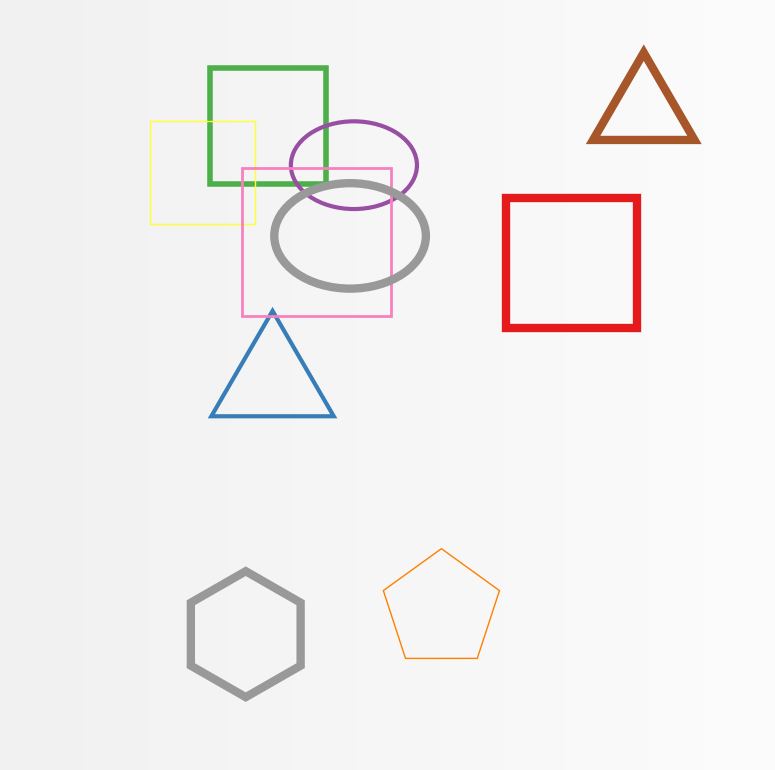[{"shape": "square", "thickness": 3, "radius": 0.42, "center": [0.737, 0.658]}, {"shape": "triangle", "thickness": 1.5, "radius": 0.46, "center": [0.352, 0.505]}, {"shape": "square", "thickness": 2, "radius": 0.38, "center": [0.346, 0.837]}, {"shape": "oval", "thickness": 1.5, "radius": 0.41, "center": [0.457, 0.785]}, {"shape": "pentagon", "thickness": 0.5, "radius": 0.39, "center": [0.57, 0.209]}, {"shape": "square", "thickness": 0.5, "radius": 0.34, "center": [0.261, 0.776]}, {"shape": "triangle", "thickness": 3, "radius": 0.38, "center": [0.831, 0.856]}, {"shape": "square", "thickness": 1, "radius": 0.48, "center": [0.409, 0.686]}, {"shape": "hexagon", "thickness": 3, "radius": 0.41, "center": [0.317, 0.176]}, {"shape": "oval", "thickness": 3, "radius": 0.49, "center": [0.452, 0.694]}]